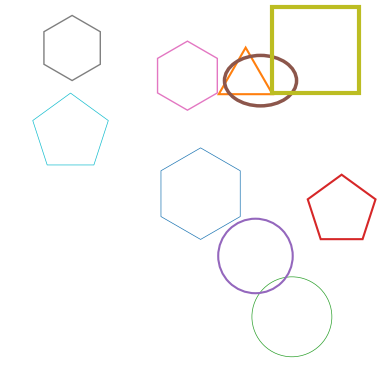[{"shape": "hexagon", "thickness": 0.5, "radius": 0.59, "center": [0.521, 0.497]}, {"shape": "triangle", "thickness": 1.5, "radius": 0.4, "center": [0.638, 0.796]}, {"shape": "circle", "thickness": 0.5, "radius": 0.52, "center": [0.758, 0.177]}, {"shape": "pentagon", "thickness": 1.5, "radius": 0.46, "center": [0.887, 0.454]}, {"shape": "circle", "thickness": 1.5, "radius": 0.48, "center": [0.664, 0.335]}, {"shape": "oval", "thickness": 2.5, "radius": 0.47, "center": [0.677, 0.791]}, {"shape": "hexagon", "thickness": 1, "radius": 0.45, "center": [0.487, 0.803]}, {"shape": "hexagon", "thickness": 1, "radius": 0.42, "center": [0.187, 0.875]}, {"shape": "square", "thickness": 3, "radius": 0.56, "center": [0.819, 0.87]}, {"shape": "pentagon", "thickness": 0.5, "radius": 0.52, "center": [0.183, 0.655]}]